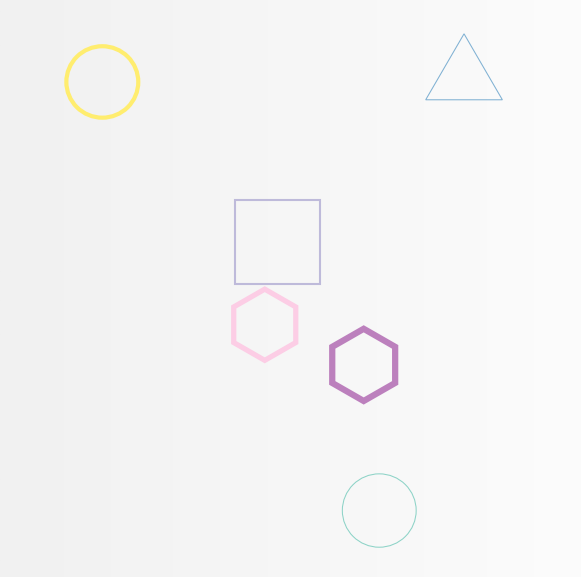[{"shape": "circle", "thickness": 0.5, "radius": 0.32, "center": [0.652, 0.115]}, {"shape": "square", "thickness": 1, "radius": 0.36, "center": [0.478, 0.58]}, {"shape": "triangle", "thickness": 0.5, "radius": 0.38, "center": [0.798, 0.864]}, {"shape": "hexagon", "thickness": 2.5, "radius": 0.31, "center": [0.455, 0.437]}, {"shape": "hexagon", "thickness": 3, "radius": 0.31, "center": [0.626, 0.367]}, {"shape": "circle", "thickness": 2, "radius": 0.31, "center": [0.176, 0.857]}]